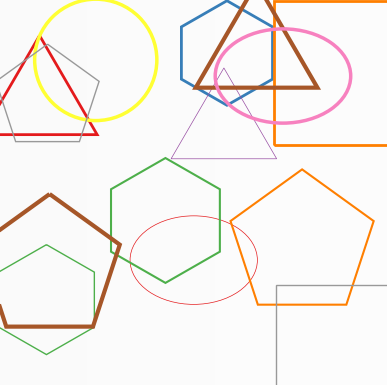[{"shape": "triangle", "thickness": 2, "radius": 0.86, "center": [0.102, 0.736]}, {"shape": "oval", "thickness": 0.5, "radius": 0.82, "center": [0.5, 0.324]}, {"shape": "hexagon", "thickness": 2, "radius": 0.68, "center": [0.586, 0.862]}, {"shape": "hexagon", "thickness": 1, "radius": 0.71, "center": [0.12, 0.222]}, {"shape": "hexagon", "thickness": 1.5, "radius": 0.81, "center": [0.427, 0.427]}, {"shape": "triangle", "thickness": 0.5, "radius": 0.79, "center": [0.578, 0.666]}, {"shape": "pentagon", "thickness": 1.5, "radius": 0.97, "center": [0.78, 0.366]}, {"shape": "square", "thickness": 2, "radius": 0.94, "center": [0.895, 0.81]}, {"shape": "circle", "thickness": 2.5, "radius": 0.79, "center": [0.247, 0.844]}, {"shape": "triangle", "thickness": 3, "radius": 0.91, "center": [0.662, 0.863]}, {"shape": "pentagon", "thickness": 3, "radius": 0.95, "center": [0.128, 0.306]}, {"shape": "oval", "thickness": 2.5, "radius": 0.87, "center": [0.73, 0.803]}, {"shape": "square", "thickness": 1, "radius": 0.74, "center": [0.86, 0.112]}, {"shape": "pentagon", "thickness": 1, "radius": 0.7, "center": [0.123, 0.745]}]